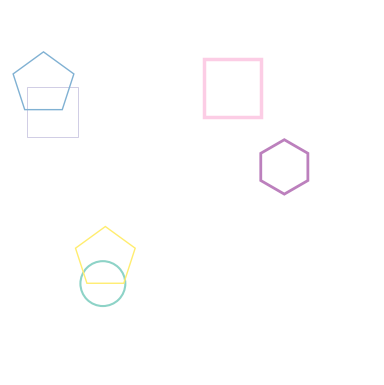[{"shape": "circle", "thickness": 1.5, "radius": 0.29, "center": [0.267, 0.263]}, {"shape": "square", "thickness": 0.5, "radius": 0.33, "center": [0.136, 0.709]}, {"shape": "pentagon", "thickness": 1, "radius": 0.41, "center": [0.113, 0.782]}, {"shape": "square", "thickness": 2.5, "radius": 0.37, "center": [0.604, 0.772]}, {"shape": "hexagon", "thickness": 2, "radius": 0.35, "center": [0.739, 0.566]}, {"shape": "pentagon", "thickness": 1, "radius": 0.41, "center": [0.274, 0.33]}]